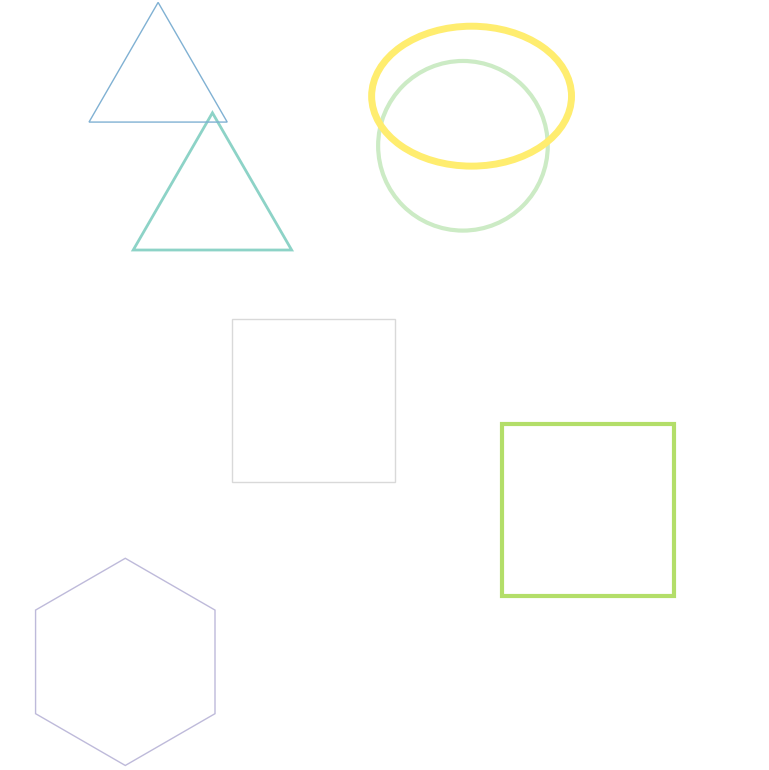[{"shape": "triangle", "thickness": 1, "radius": 0.59, "center": [0.276, 0.735]}, {"shape": "hexagon", "thickness": 0.5, "radius": 0.67, "center": [0.163, 0.14]}, {"shape": "triangle", "thickness": 0.5, "radius": 0.52, "center": [0.205, 0.893]}, {"shape": "square", "thickness": 1.5, "radius": 0.56, "center": [0.763, 0.338]}, {"shape": "square", "thickness": 0.5, "radius": 0.53, "center": [0.407, 0.48]}, {"shape": "circle", "thickness": 1.5, "radius": 0.55, "center": [0.601, 0.811]}, {"shape": "oval", "thickness": 2.5, "radius": 0.65, "center": [0.612, 0.875]}]